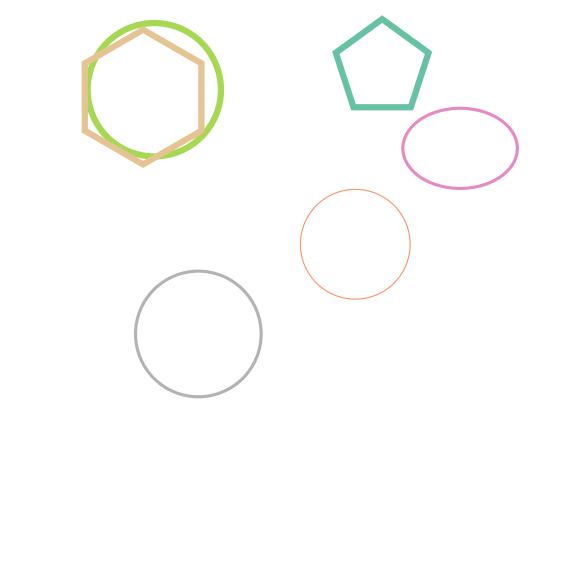[{"shape": "pentagon", "thickness": 3, "radius": 0.42, "center": [0.662, 0.882]}, {"shape": "circle", "thickness": 0.5, "radius": 0.48, "center": [0.615, 0.576]}, {"shape": "oval", "thickness": 1.5, "radius": 0.5, "center": [0.797, 0.742]}, {"shape": "circle", "thickness": 3, "radius": 0.58, "center": [0.267, 0.844]}, {"shape": "hexagon", "thickness": 3, "radius": 0.58, "center": [0.248, 0.831]}, {"shape": "circle", "thickness": 1.5, "radius": 0.54, "center": [0.343, 0.421]}]